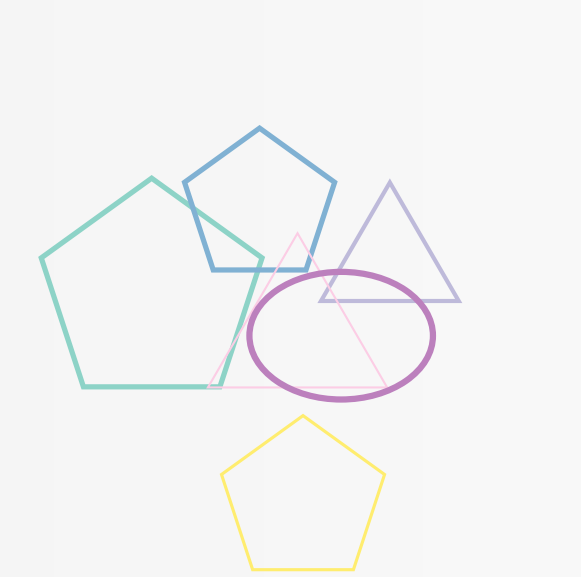[{"shape": "pentagon", "thickness": 2.5, "radius": 1.0, "center": [0.261, 0.491]}, {"shape": "triangle", "thickness": 2, "radius": 0.68, "center": [0.671, 0.546]}, {"shape": "pentagon", "thickness": 2.5, "radius": 0.68, "center": [0.447, 0.641]}, {"shape": "triangle", "thickness": 1, "radius": 0.89, "center": [0.512, 0.417]}, {"shape": "oval", "thickness": 3, "radius": 0.79, "center": [0.587, 0.418]}, {"shape": "pentagon", "thickness": 1.5, "radius": 0.74, "center": [0.521, 0.132]}]